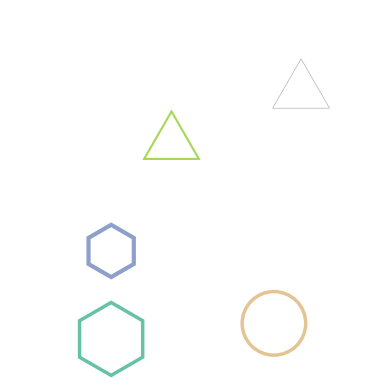[{"shape": "hexagon", "thickness": 2.5, "radius": 0.47, "center": [0.289, 0.12]}, {"shape": "hexagon", "thickness": 3, "radius": 0.34, "center": [0.289, 0.348]}, {"shape": "triangle", "thickness": 1.5, "radius": 0.41, "center": [0.445, 0.628]}, {"shape": "circle", "thickness": 2.5, "radius": 0.41, "center": [0.712, 0.16]}, {"shape": "triangle", "thickness": 0.5, "radius": 0.43, "center": [0.782, 0.762]}]